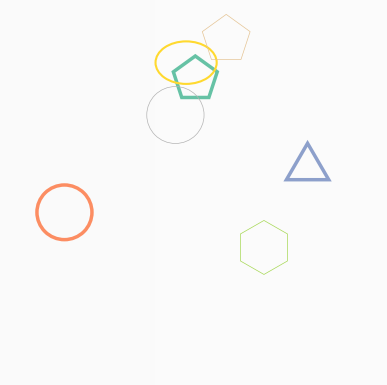[{"shape": "pentagon", "thickness": 2.5, "radius": 0.3, "center": [0.504, 0.795]}, {"shape": "circle", "thickness": 2.5, "radius": 0.35, "center": [0.166, 0.449]}, {"shape": "triangle", "thickness": 2.5, "radius": 0.31, "center": [0.794, 0.565]}, {"shape": "hexagon", "thickness": 0.5, "radius": 0.35, "center": [0.681, 0.357]}, {"shape": "oval", "thickness": 1.5, "radius": 0.39, "center": [0.48, 0.837]}, {"shape": "pentagon", "thickness": 0.5, "radius": 0.32, "center": [0.584, 0.898]}, {"shape": "circle", "thickness": 0.5, "radius": 0.37, "center": [0.453, 0.701]}]